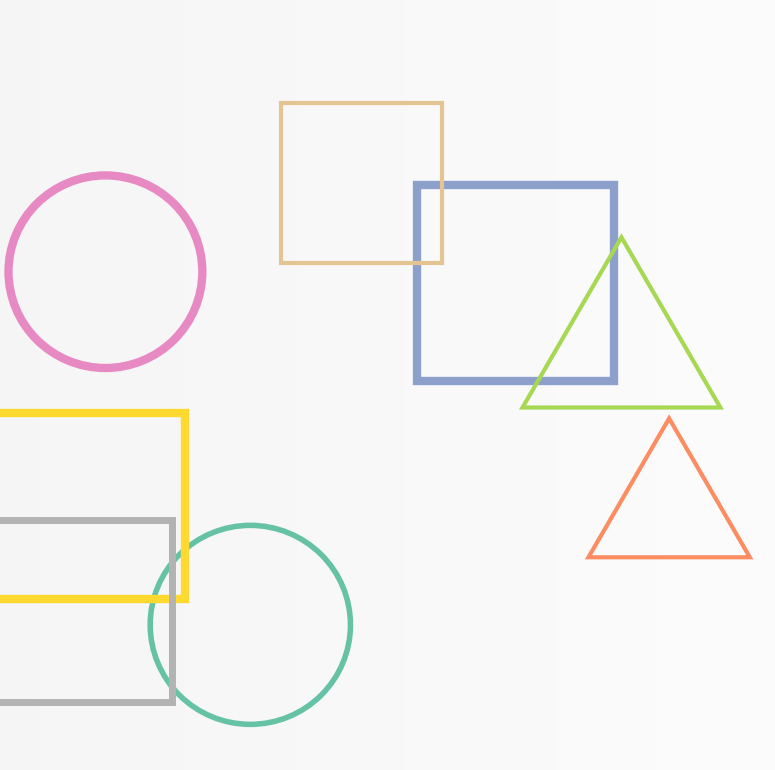[{"shape": "circle", "thickness": 2, "radius": 0.65, "center": [0.323, 0.188]}, {"shape": "triangle", "thickness": 1.5, "radius": 0.6, "center": [0.863, 0.336]}, {"shape": "square", "thickness": 3, "radius": 0.64, "center": [0.665, 0.633]}, {"shape": "circle", "thickness": 3, "radius": 0.63, "center": [0.136, 0.647]}, {"shape": "triangle", "thickness": 1.5, "radius": 0.74, "center": [0.802, 0.544]}, {"shape": "square", "thickness": 3, "radius": 0.6, "center": [0.117, 0.343]}, {"shape": "square", "thickness": 1.5, "radius": 0.52, "center": [0.467, 0.762]}, {"shape": "square", "thickness": 2.5, "radius": 0.59, "center": [0.104, 0.207]}]